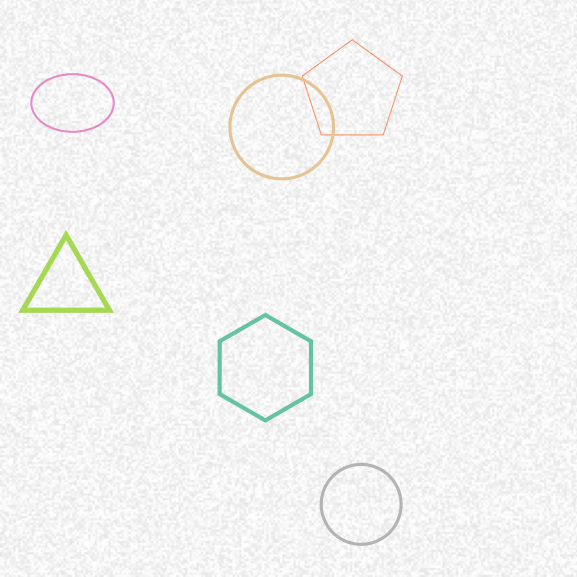[{"shape": "hexagon", "thickness": 2, "radius": 0.46, "center": [0.459, 0.362]}, {"shape": "pentagon", "thickness": 0.5, "radius": 0.46, "center": [0.61, 0.839]}, {"shape": "oval", "thickness": 1, "radius": 0.36, "center": [0.126, 0.821]}, {"shape": "triangle", "thickness": 2.5, "radius": 0.43, "center": [0.114, 0.505]}, {"shape": "circle", "thickness": 1.5, "radius": 0.45, "center": [0.488, 0.779]}, {"shape": "circle", "thickness": 1.5, "radius": 0.35, "center": [0.625, 0.126]}]